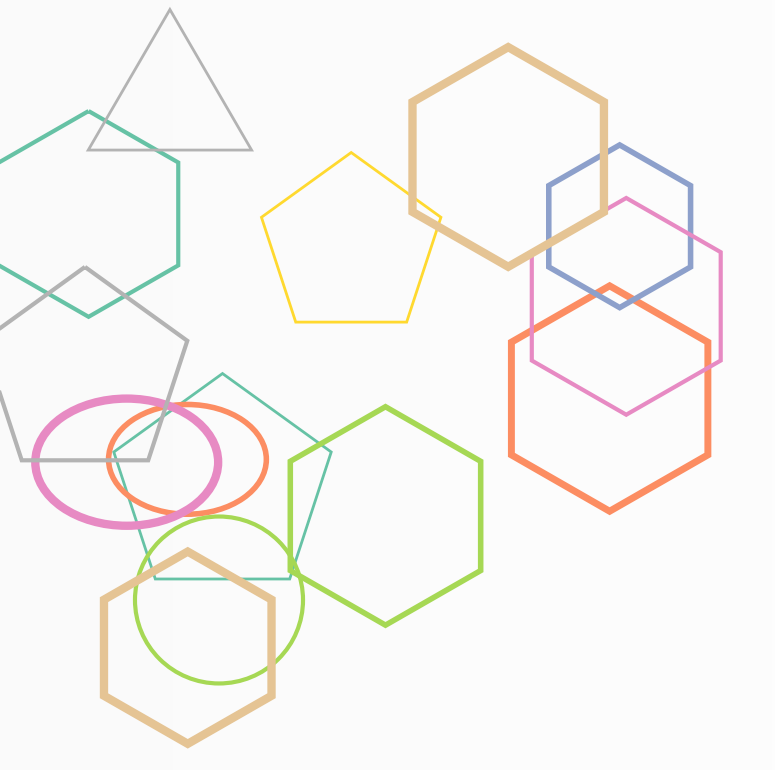[{"shape": "pentagon", "thickness": 1, "radius": 0.74, "center": [0.287, 0.367]}, {"shape": "hexagon", "thickness": 1.5, "radius": 0.67, "center": [0.114, 0.722]}, {"shape": "oval", "thickness": 2, "radius": 0.51, "center": [0.242, 0.403]}, {"shape": "hexagon", "thickness": 2.5, "radius": 0.73, "center": [0.787, 0.482]}, {"shape": "hexagon", "thickness": 2, "radius": 0.53, "center": [0.8, 0.706]}, {"shape": "oval", "thickness": 3, "radius": 0.59, "center": [0.164, 0.4]}, {"shape": "hexagon", "thickness": 1.5, "radius": 0.7, "center": [0.808, 0.602]}, {"shape": "circle", "thickness": 1.5, "radius": 0.54, "center": [0.283, 0.221]}, {"shape": "hexagon", "thickness": 2, "radius": 0.71, "center": [0.497, 0.33]}, {"shape": "pentagon", "thickness": 1, "radius": 0.61, "center": [0.453, 0.68]}, {"shape": "hexagon", "thickness": 3, "radius": 0.71, "center": [0.656, 0.796]}, {"shape": "hexagon", "thickness": 3, "radius": 0.62, "center": [0.242, 0.159]}, {"shape": "pentagon", "thickness": 1.5, "radius": 0.69, "center": [0.11, 0.515]}, {"shape": "triangle", "thickness": 1, "radius": 0.61, "center": [0.219, 0.866]}]